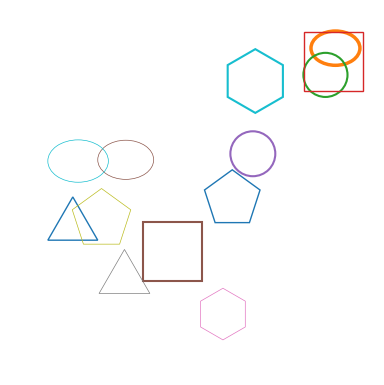[{"shape": "pentagon", "thickness": 1, "radius": 0.38, "center": [0.603, 0.483]}, {"shape": "triangle", "thickness": 1, "radius": 0.37, "center": [0.189, 0.414]}, {"shape": "oval", "thickness": 2.5, "radius": 0.32, "center": [0.871, 0.875]}, {"shape": "circle", "thickness": 1.5, "radius": 0.29, "center": [0.845, 0.805]}, {"shape": "square", "thickness": 1, "radius": 0.39, "center": [0.867, 0.84]}, {"shape": "circle", "thickness": 1.5, "radius": 0.29, "center": [0.657, 0.601]}, {"shape": "oval", "thickness": 0.5, "radius": 0.36, "center": [0.327, 0.585]}, {"shape": "square", "thickness": 1.5, "radius": 0.38, "center": [0.449, 0.347]}, {"shape": "hexagon", "thickness": 0.5, "radius": 0.34, "center": [0.579, 0.184]}, {"shape": "triangle", "thickness": 0.5, "radius": 0.38, "center": [0.323, 0.276]}, {"shape": "pentagon", "thickness": 0.5, "radius": 0.4, "center": [0.264, 0.43]}, {"shape": "hexagon", "thickness": 1.5, "radius": 0.41, "center": [0.663, 0.79]}, {"shape": "oval", "thickness": 0.5, "radius": 0.39, "center": [0.203, 0.582]}]